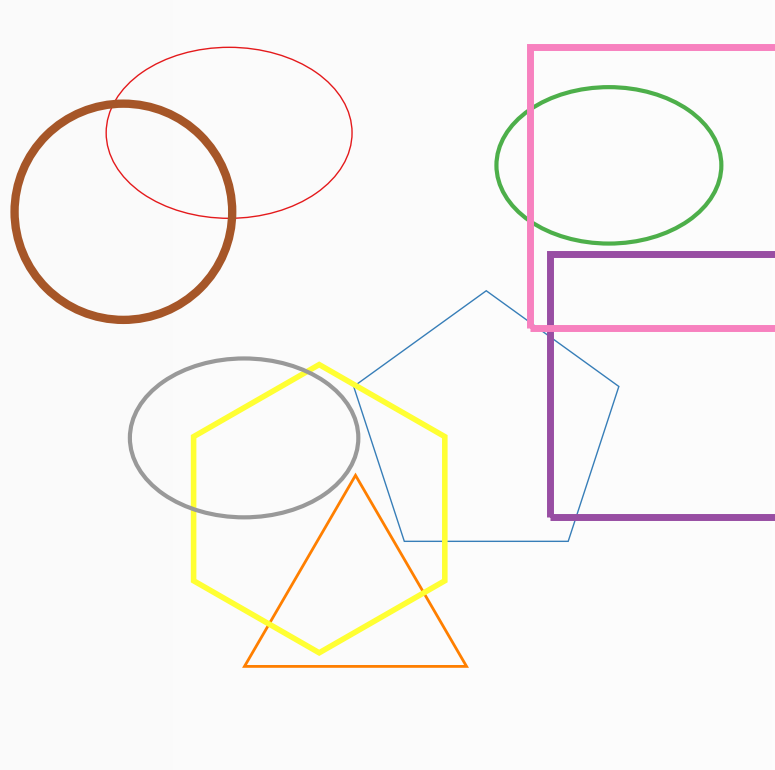[{"shape": "oval", "thickness": 0.5, "radius": 0.79, "center": [0.296, 0.828]}, {"shape": "pentagon", "thickness": 0.5, "radius": 0.9, "center": [0.627, 0.443]}, {"shape": "oval", "thickness": 1.5, "radius": 0.73, "center": [0.786, 0.785]}, {"shape": "square", "thickness": 2.5, "radius": 0.85, "center": [0.881, 0.499]}, {"shape": "triangle", "thickness": 1, "radius": 0.83, "center": [0.459, 0.217]}, {"shape": "hexagon", "thickness": 2, "radius": 0.94, "center": [0.412, 0.339]}, {"shape": "circle", "thickness": 3, "radius": 0.7, "center": [0.159, 0.725]}, {"shape": "square", "thickness": 2.5, "radius": 0.91, "center": [0.866, 0.756]}, {"shape": "oval", "thickness": 1.5, "radius": 0.74, "center": [0.315, 0.431]}]